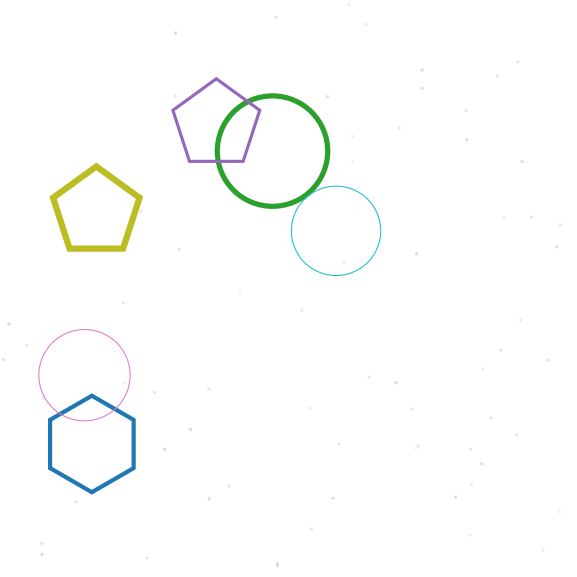[{"shape": "hexagon", "thickness": 2, "radius": 0.42, "center": [0.159, 0.23]}, {"shape": "circle", "thickness": 2.5, "radius": 0.48, "center": [0.472, 0.737]}, {"shape": "pentagon", "thickness": 1.5, "radius": 0.4, "center": [0.375, 0.784]}, {"shape": "circle", "thickness": 0.5, "radius": 0.4, "center": [0.146, 0.349]}, {"shape": "pentagon", "thickness": 3, "radius": 0.39, "center": [0.167, 0.632]}, {"shape": "circle", "thickness": 0.5, "radius": 0.39, "center": [0.582, 0.599]}]